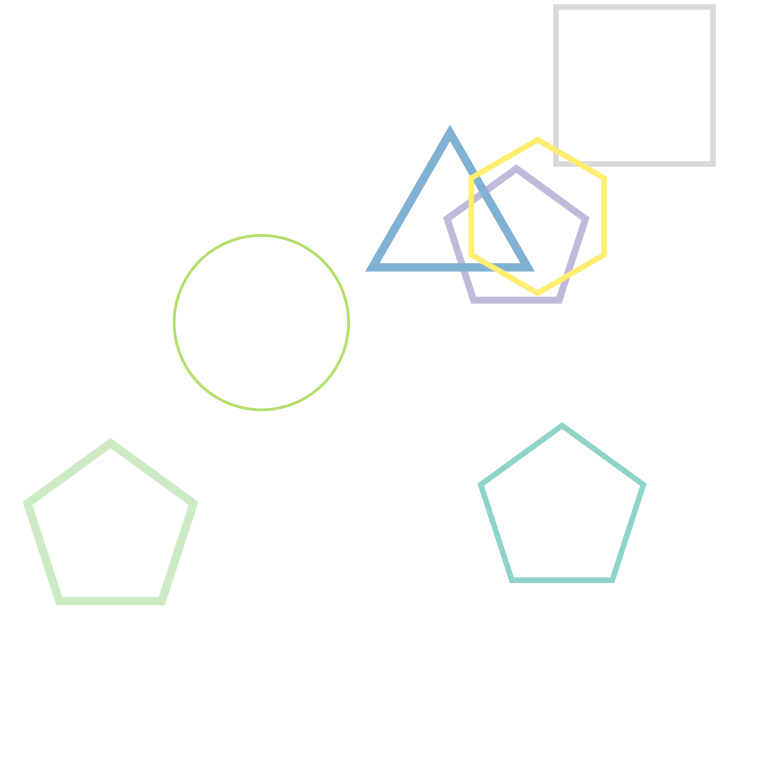[{"shape": "pentagon", "thickness": 2, "radius": 0.56, "center": [0.73, 0.336]}, {"shape": "pentagon", "thickness": 2.5, "radius": 0.47, "center": [0.671, 0.687]}, {"shape": "triangle", "thickness": 3, "radius": 0.58, "center": [0.584, 0.711]}, {"shape": "circle", "thickness": 1, "radius": 0.57, "center": [0.339, 0.581]}, {"shape": "square", "thickness": 2, "radius": 0.51, "center": [0.824, 0.889]}, {"shape": "pentagon", "thickness": 3, "radius": 0.57, "center": [0.144, 0.311]}, {"shape": "hexagon", "thickness": 2, "radius": 0.5, "center": [0.698, 0.719]}]